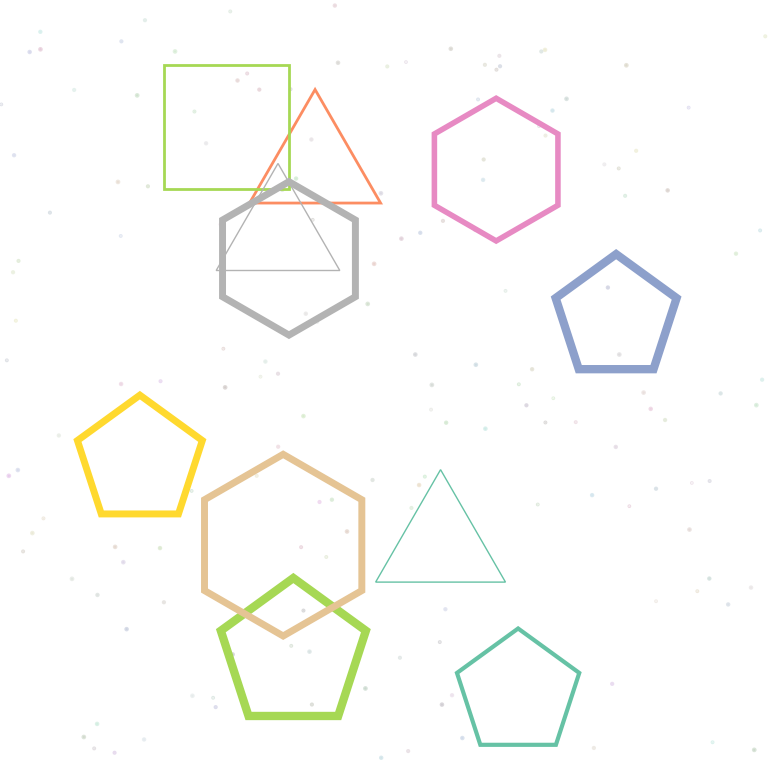[{"shape": "triangle", "thickness": 0.5, "radius": 0.49, "center": [0.572, 0.293]}, {"shape": "pentagon", "thickness": 1.5, "radius": 0.42, "center": [0.673, 0.1]}, {"shape": "triangle", "thickness": 1, "radius": 0.49, "center": [0.409, 0.785]}, {"shape": "pentagon", "thickness": 3, "radius": 0.41, "center": [0.8, 0.587]}, {"shape": "hexagon", "thickness": 2, "radius": 0.46, "center": [0.644, 0.78]}, {"shape": "pentagon", "thickness": 3, "radius": 0.5, "center": [0.381, 0.15]}, {"shape": "square", "thickness": 1, "radius": 0.41, "center": [0.295, 0.835]}, {"shape": "pentagon", "thickness": 2.5, "radius": 0.43, "center": [0.182, 0.402]}, {"shape": "hexagon", "thickness": 2.5, "radius": 0.59, "center": [0.368, 0.292]}, {"shape": "triangle", "thickness": 0.5, "radius": 0.46, "center": [0.361, 0.695]}, {"shape": "hexagon", "thickness": 2.5, "radius": 0.5, "center": [0.375, 0.664]}]